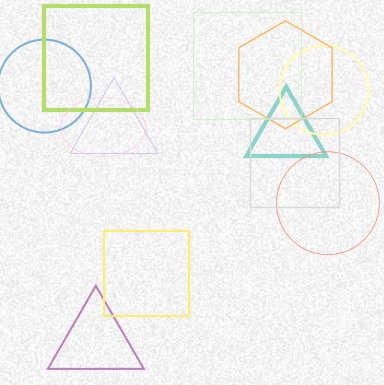[{"shape": "triangle", "thickness": 3, "radius": 0.6, "center": [0.743, 0.655]}, {"shape": "circle", "thickness": 1.5, "radius": 0.58, "center": [0.842, 0.766]}, {"shape": "triangle", "thickness": 0.5, "radius": 0.66, "center": [0.296, 0.667]}, {"shape": "circle", "thickness": 0.5, "radius": 0.67, "center": [0.852, 0.472]}, {"shape": "circle", "thickness": 1.5, "radius": 0.6, "center": [0.116, 0.776]}, {"shape": "hexagon", "thickness": 1, "radius": 0.7, "center": [0.742, 0.806]}, {"shape": "square", "thickness": 3, "radius": 0.68, "center": [0.249, 0.849]}, {"shape": "oval", "thickness": 0.5, "radius": 0.55, "center": [0.268, 0.67]}, {"shape": "square", "thickness": 1, "radius": 0.58, "center": [0.765, 0.578]}, {"shape": "triangle", "thickness": 1.5, "radius": 0.72, "center": [0.249, 0.114]}, {"shape": "square", "thickness": 0.5, "radius": 0.7, "center": [0.642, 0.83]}, {"shape": "square", "thickness": 1.5, "radius": 0.55, "center": [0.38, 0.29]}]